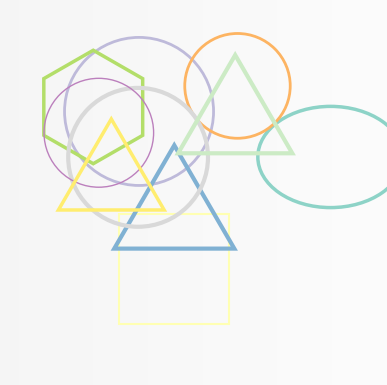[{"shape": "oval", "thickness": 2.5, "radius": 0.94, "center": [0.853, 0.592]}, {"shape": "square", "thickness": 1.5, "radius": 0.71, "center": [0.448, 0.301]}, {"shape": "circle", "thickness": 2, "radius": 0.96, "center": [0.359, 0.711]}, {"shape": "triangle", "thickness": 3, "radius": 0.89, "center": [0.45, 0.444]}, {"shape": "circle", "thickness": 2, "radius": 0.68, "center": [0.613, 0.777]}, {"shape": "hexagon", "thickness": 2.5, "radius": 0.74, "center": [0.241, 0.722]}, {"shape": "circle", "thickness": 3, "radius": 0.9, "center": [0.356, 0.591]}, {"shape": "circle", "thickness": 1, "radius": 0.71, "center": [0.255, 0.655]}, {"shape": "triangle", "thickness": 3, "radius": 0.85, "center": [0.607, 0.687]}, {"shape": "triangle", "thickness": 2.5, "radius": 0.79, "center": [0.287, 0.533]}]